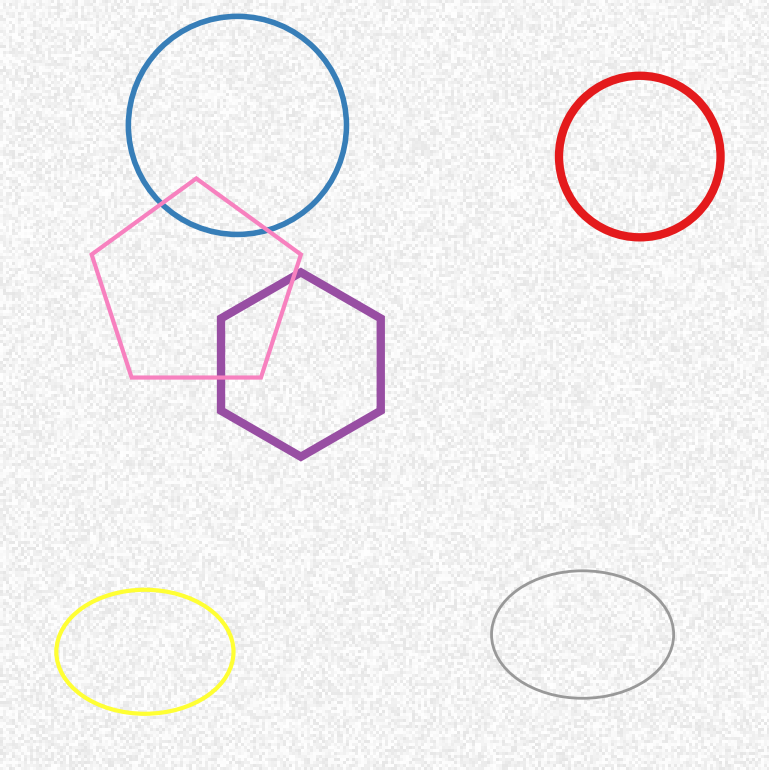[{"shape": "circle", "thickness": 3, "radius": 0.52, "center": [0.831, 0.797]}, {"shape": "circle", "thickness": 2, "radius": 0.71, "center": [0.308, 0.837]}, {"shape": "hexagon", "thickness": 3, "radius": 0.6, "center": [0.391, 0.527]}, {"shape": "oval", "thickness": 1.5, "radius": 0.58, "center": [0.188, 0.154]}, {"shape": "pentagon", "thickness": 1.5, "radius": 0.71, "center": [0.255, 0.625]}, {"shape": "oval", "thickness": 1, "radius": 0.59, "center": [0.757, 0.176]}]